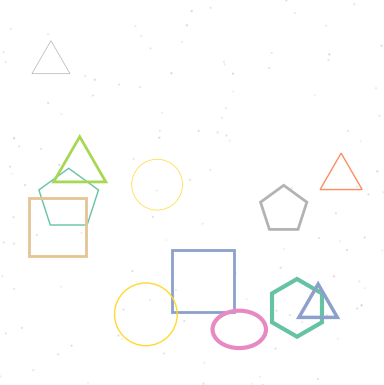[{"shape": "hexagon", "thickness": 3, "radius": 0.37, "center": [0.771, 0.2]}, {"shape": "pentagon", "thickness": 1, "radius": 0.41, "center": [0.178, 0.481]}, {"shape": "triangle", "thickness": 1, "radius": 0.32, "center": [0.886, 0.539]}, {"shape": "square", "thickness": 2, "radius": 0.4, "center": [0.527, 0.27]}, {"shape": "triangle", "thickness": 2.5, "radius": 0.29, "center": [0.826, 0.204]}, {"shape": "oval", "thickness": 3, "radius": 0.35, "center": [0.621, 0.144]}, {"shape": "triangle", "thickness": 2, "radius": 0.39, "center": [0.207, 0.567]}, {"shape": "circle", "thickness": 0.5, "radius": 0.33, "center": [0.408, 0.52]}, {"shape": "circle", "thickness": 1, "radius": 0.41, "center": [0.379, 0.184]}, {"shape": "square", "thickness": 2, "radius": 0.37, "center": [0.149, 0.411]}, {"shape": "triangle", "thickness": 0.5, "radius": 0.29, "center": [0.132, 0.837]}, {"shape": "pentagon", "thickness": 2, "radius": 0.32, "center": [0.737, 0.455]}]